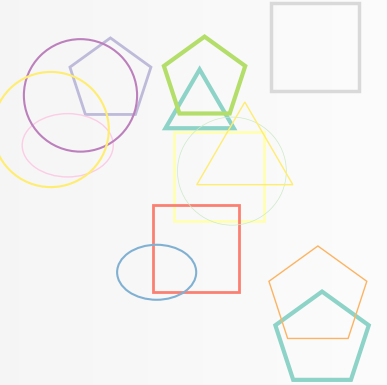[{"shape": "pentagon", "thickness": 3, "radius": 0.63, "center": [0.831, 0.116]}, {"shape": "triangle", "thickness": 3, "radius": 0.51, "center": [0.515, 0.718]}, {"shape": "square", "thickness": 2, "radius": 0.58, "center": [0.564, 0.541]}, {"shape": "pentagon", "thickness": 2, "radius": 0.55, "center": [0.285, 0.792]}, {"shape": "square", "thickness": 2, "radius": 0.56, "center": [0.506, 0.354]}, {"shape": "oval", "thickness": 1.5, "radius": 0.51, "center": [0.404, 0.293]}, {"shape": "pentagon", "thickness": 1, "radius": 0.66, "center": [0.82, 0.228]}, {"shape": "pentagon", "thickness": 3, "radius": 0.55, "center": [0.528, 0.794]}, {"shape": "oval", "thickness": 1, "radius": 0.59, "center": [0.175, 0.623]}, {"shape": "square", "thickness": 2.5, "radius": 0.57, "center": [0.813, 0.878]}, {"shape": "circle", "thickness": 1.5, "radius": 0.73, "center": [0.208, 0.752]}, {"shape": "circle", "thickness": 0.5, "radius": 0.7, "center": [0.598, 0.555]}, {"shape": "triangle", "thickness": 1, "radius": 0.72, "center": [0.632, 0.592]}, {"shape": "circle", "thickness": 1.5, "radius": 0.75, "center": [0.131, 0.664]}]